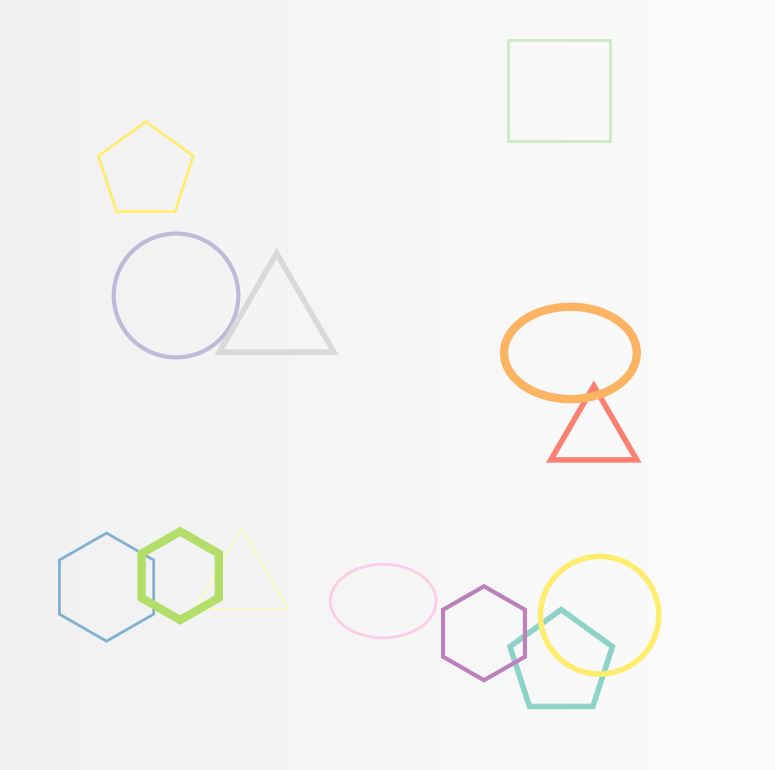[{"shape": "pentagon", "thickness": 2, "radius": 0.35, "center": [0.724, 0.139]}, {"shape": "triangle", "thickness": 0.5, "radius": 0.35, "center": [0.312, 0.244]}, {"shape": "circle", "thickness": 1.5, "radius": 0.4, "center": [0.227, 0.616]}, {"shape": "triangle", "thickness": 2, "radius": 0.32, "center": [0.766, 0.435]}, {"shape": "hexagon", "thickness": 1, "radius": 0.35, "center": [0.137, 0.238]}, {"shape": "oval", "thickness": 3, "radius": 0.43, "center": [0.736, 0.542]}, {"shape": "hexagon", "thickness": 3, "radius": 0.29, "center": [0.233, 0.252]}, {"shape": "oval", "thickness": 1, "radius": 0.34, "center": [0.494, 0.219]}, {"shape": "triangle", "thickness": 2, "radius": 0.43, "center": [0.357, 0.585]}, {"shape": "hexagon", "thickness": 1.5, "radius": 0.3, "center": [0.625, 0.178]}, {"shape": "square", "thickness": 1, "radius": 0.33, "center": [0.721, 0.883]}, {"shape": "circle", "thickness": 2, "radius": 0.38, "center": [0.774, 0.201]}, {"shape": "pentagon", "thickness": 1, "radius": 0.32, "center": [0.188, 0.777]}]